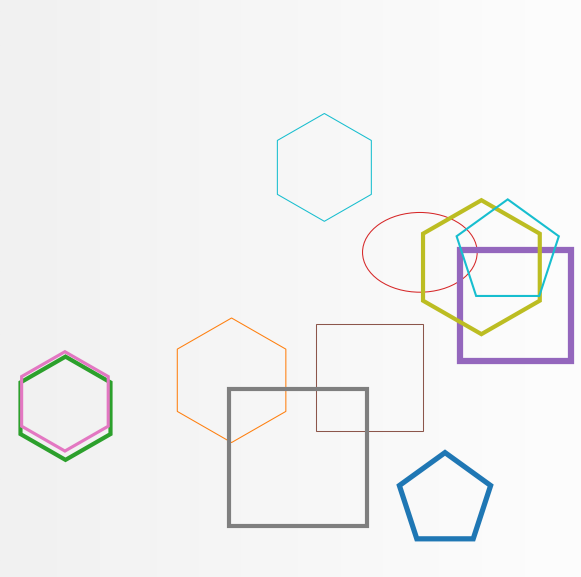[{"shape": "pentagon", "thickness": 2.5, "radius": 0.41, "center": [0.766, 0.133]}, {"shape": "hexagon", "thickness": 0.5, "radius": 0.54, "center": [0.398, 0.341]}, {"shape": "hexagon", "thickness": 2, "radius": 0.45, "center": [0.113, 0.292]}, {"shape": "oval", "thickness": 0.5, "radius": 0.49, "center": [0.722, 0.562]}, {"shape": "square", "thickness": 3, "radius": 0.48, "center": [0.887, 0.47]}, {"shape": "square", "thickness": 0.5, "radius": 0.46, "center": [0.636, 0.346]}, {"shape": "hexagon", "thickness": 1.5, "radius": 0.43, "center": [0.112, 0.304]}, {"shape": "square", "thickness": 2, "radius": 0.6, "center": [0.513, 0.207]}, {"shape": "hexagon", "thickness": 2, "radius": 0.58, "center": [0.828, 0.536]}, {"shape": "hexagon", "thickness": 0.5, "radius": 0.47, "center": [0.558, 0.709]}, {"shape": "pentagon", "thickness": 1, "radius": 0.46, "center": [0.873, 0.561]}]